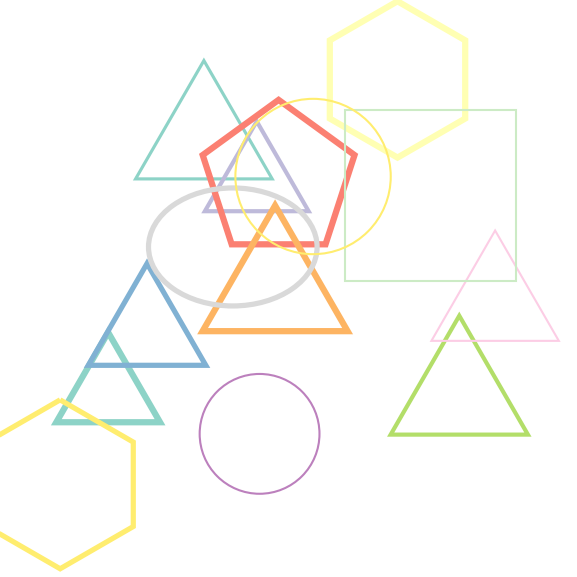[{"shape": "triangle", "thickness": 3, "radius": 0.52, "center": [0.187, 0.32]}, {"shape": "triangle", "thickness": 1.5, "radius": 0.68, "center": [0.353, 0.758]}, {"shape": "hexagon", "thickness": 3, "radius": 0.68, "center": [0.688, 0.862]}, {"shape": "triangle", "thickness": 2, "radius": 0.52, "center": [0.445, 0.685]}, {"shape": "pentagon", "thickness": 3, "radius": 0.69, "center": [0.482, 0.688]}, {"shape": "triangle", "thickness": 2.5, "radius": 0.59, "center": [0.255, 0.425]}, {"shape": "triangle", "thickness": 3, "radius": 0.72, "center": [0.476, 0.498]}, {"shape": "triangle", "thickness": 2, "radius": 0.69, "center": [0.795, 0.315]}, {"shape": "triangle", "thickness": 1, "radius": 0.64, "center": [0.857, 0.473]}, {"shape": "oval", "thickness": 2.5, "radius": 0.73, "center": [0.403, 0.572]}, {"shape": "circle", "thickness": 1, "radius": 0.52, "center": [0.449, 0.248]}, {"shape": "square", "thickness": 1, "radius": 0.74, "center": [0.745, 0.661]}, {"shape": "circle", "thickness": 1, "radius": 0.67, "center": [0.542, 0.694]}, {"shape": "hexagon", "thickness": 2.5, "radius": 0.73, "center": [0.104, 0.16]}]